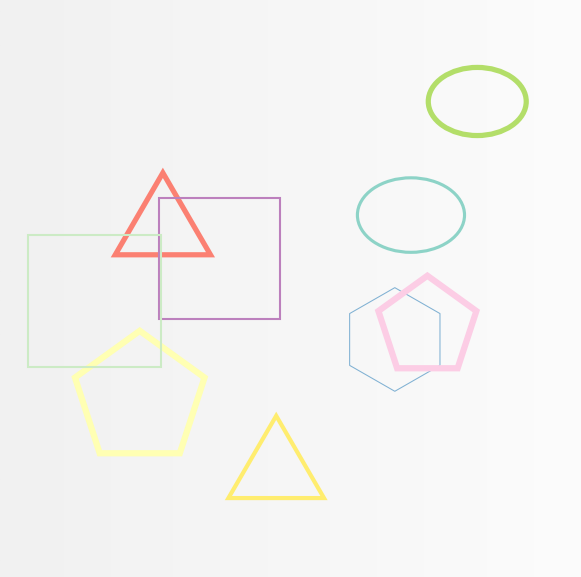[{"shape": "oval", "thickness": 1.5, "radius": 0.46, "center": [0.707, 0.627]}, {"shape": "pentagon", "thickness": 3, "radius": 0.59, "center": [0.24, 0.309]}, {"shape": "triangle", "thickness": 2.5, "radius": 0.47, "center": [0.28, 0.605]}, {"shape": "hexagon", "thickness": 0.5, "radius": 0.45, "center": [0.679, 0.411]}, {"shape": "oval", "thickness": 2.5, "radius": 0.42, "center": [0.821, 0.823]}, {"shape": "pentagon", "thickness": 3, "radius": 0.44, "center": [0.735, 0.433]}, {"shape": "square", "thickness": 1, "radius": 0.52, "center": [0.378, 0.551]}, {"shape": "square", "thickness": 1, "radius": 0.57, "center": [0.163, 0.479]}, {"shape": "triangle", "thickness": 2, "radius": 0.47, "center": [0.475, 0.184]}]